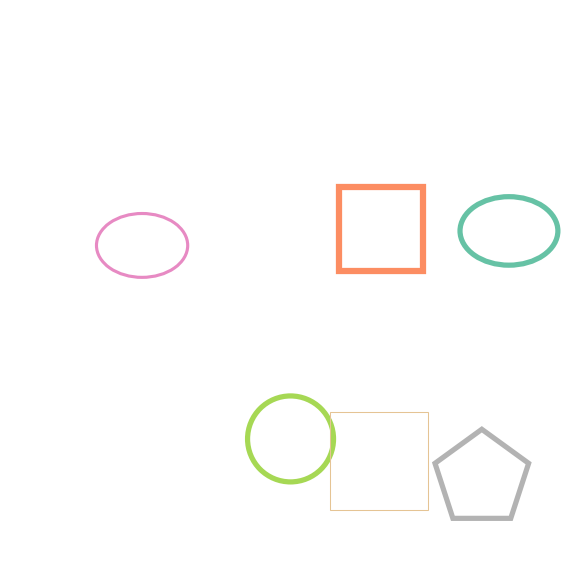[{"shape": "oval", "thickness": 2.5, "radius": 0.42, "center": [0.881, 0.599]}, {"shape": "square", "thickness": 3, "radius": 0.37, "center": [0.66, 0.602]}, {"shape": "oval", "thickness": 1.5, "radius": 0.39, "center": [0.246, 0.574]}, {"shape": "circle", "thickness": 2.5, "radius": 0.37, "center": [0.503, 0.239]}, {"shape": "square", "thickness": 0.5, "radius": 0.42, "center": [0.656, 0.201]}, {"shape": "pentagon", "thickness": 2.5, "radius": 0.43, "center": [0.834, 0.171]}]